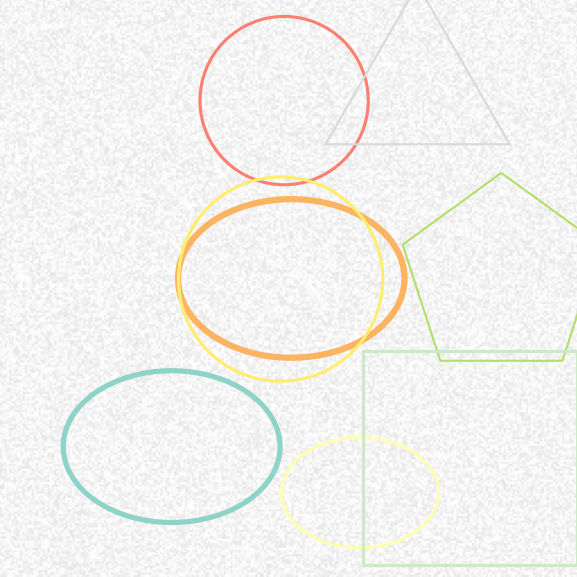[{"shape": "oval", "thickness": 2.5, "radius": 0.94, "center": [0.297, 0.226]}, {"shape": "oval", "thickness": 1.5, "radius": 0.68, "center": [0.623, 0.146]}, {"shape": "circle", "thickness": 1.5, "radius": 0.73, "center": [0.492, 0.825]}, {"shape": "oval", "thickness": 3, "radius": 0.98, "center": [0.504, 0.517]}, {"shape": "pentagon", "thickness": 1, "radius": 0.9, "center": [0.868, 0.52]}, {"shape": "triangle", "thickness": 1, "radius": 0.92, "center": [0.723, 0.841]}, {"shape": "square", "thickness": 1.5, "radius": 0.92, "center": [0.814, 0.206]}, {"shape": "circle", "thickness": 1.5, "radius": 0.88, "center": [0.486, 0.516]}]